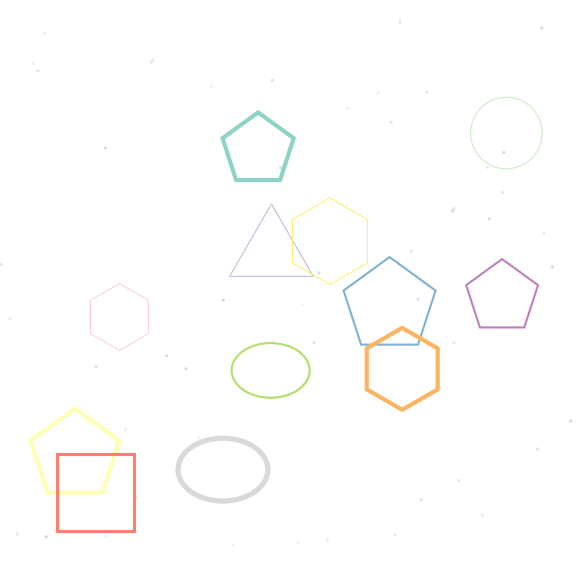[{"shape": "pentagon", "thickness": 2, "radius": 0.32, "center": [0.447, 0.74]}, {"shape": "pentagon", "thickness": 2, "radius": 0.4, "center": [0.13, 0.211]}, {"shape": "triangle", "thickness": 0.5, "radius": 0.42, "center": [0.47, 0.562]}, {"shape": "square", "thickness": 1.5, "radius": 0.34, "center": [0.165, 0.146]}, {"shape": "pentagon", "thickness": 1, "radius": 0.42, "center": [0.675, 0.47]}, {"shape": "hexagon", "thickness": 2, "radius": 0.35, "center": [0.696, 0.36]}, {"shape": "oval", "thickness": 1, "radius": 0.34, "center": [0.469, 0.358]}, {"shape": "hexagon", "thickness": 0.5, "radius": 0.29, "center": [0.207, 0.45]}, {"shape": "oval", "thickness": 2.5, "radius": 0.39, "center": [0.386, 0.186]}, {"shape": "pentagon", "thickness": 1, "radius": 0.33, "center": [0.869, 0.485]}, {"shape": "circle", "thickness": 0.5, "radius": 0.31, "center": [0.877, 0.769]}, {"shape": "hexagon", "thickness": 0.5, "radius": 0.38, "center": [0.571, 0.581]}]